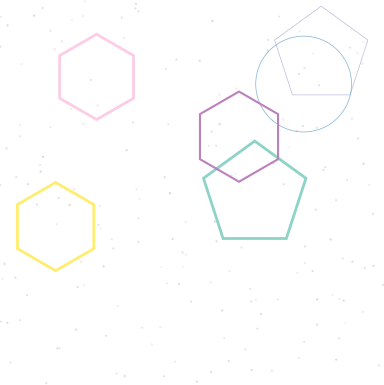[{"shape": "pentagon", "thickness": 2, "radius": 0.7, "center": [0.662, 0.494]}, {"shape": "pentagon", "thickness": 0.5, "radius": 0.64, "center": [0.834, 0.857]}, {"shape": "circle", "thickness": 0.5, "radius": 0.62, "center": [0.789, 0.782]}, {"shape": "hexagon", "thickness": 2, "radius": 0.55, "center": [0.251, 0.8]}, {"shape": "hexagon", "thickness": 1.5, "radius": 0.59, "center": [0.621, 0.645]}, {"shape": "hexagon", "thickness": 2, "radius": 0.57, "center": [0.145, 0.412]}]